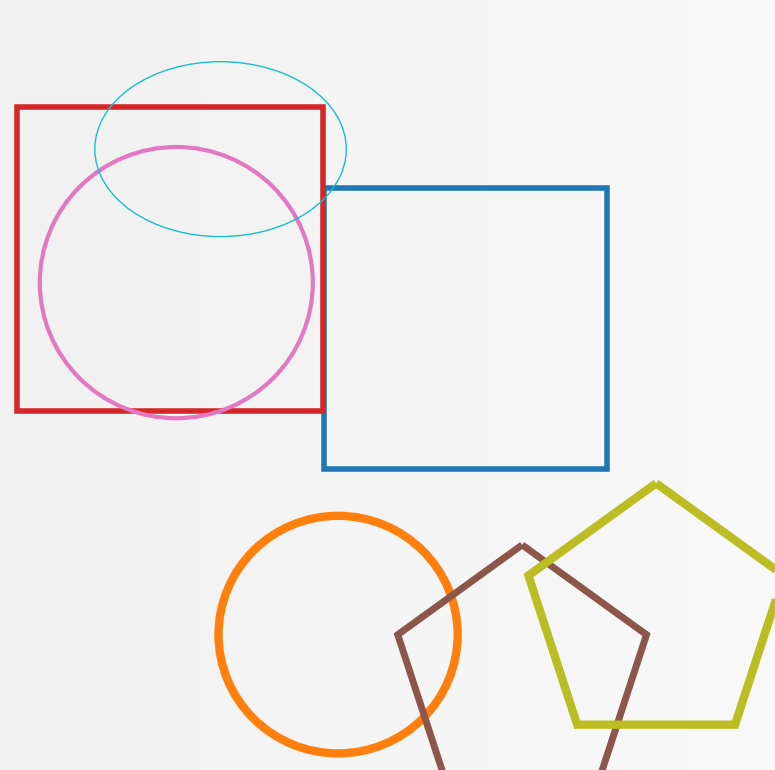[{"shape": "square", "thickness": 2, "radius": 0.91, "center": [0.6, 0.573]}, {"shape": "circle", "thickness": 3, "radius": 0.77, "center": [0.436, 0.176]}, {"shape": "square", "thickness": 2, "radius": 0.99, "center": [0.219, 0.664]}, {"shape": "pentagon", "thickness": 2.5, "radius": 0.84, "center": [0.674, 0.124]}, {"shape": "circle", "thickness": 1.5, "radius": 0.88, "center": [0.228, 0.633]}, {"shape": "pentagon", "thickness": 3, "radius": 0.87, "center": [0.847, 0.199]}, {"shape": "oval", "thickness": 0.5, "radius": 0.81, "center": [0.285, 0.806]}]